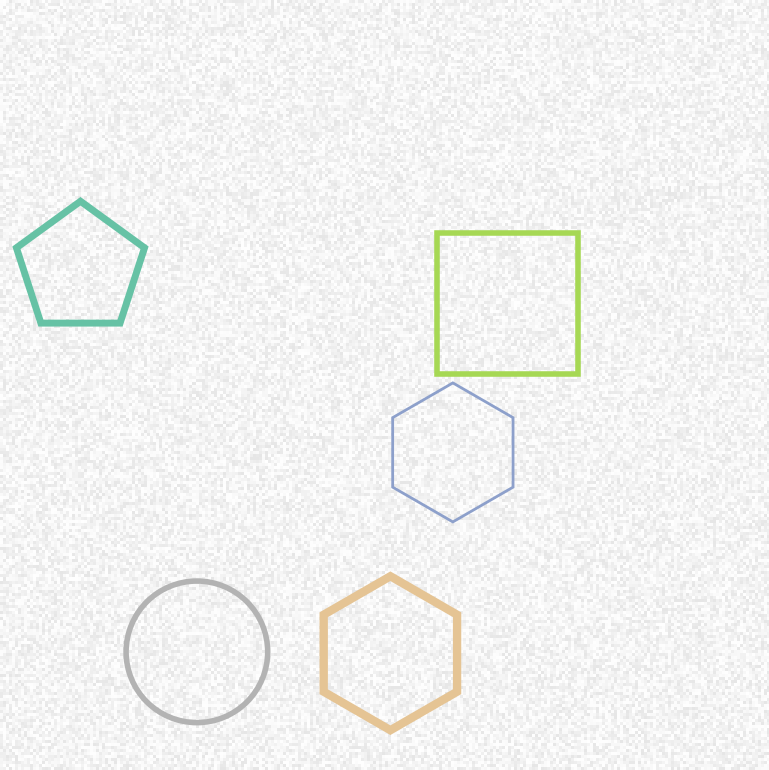[{"shape": "pentagon", "thickness": 2.5, "radius": 0.44, "center": [0.105, 0.651]}, {"shape": "hexagon", "thickness": 1, "radius": 0.45, "center": [0.588, 0.412]}, {"shape": "square", "thickness": 2, "radius": 0.46, "center": [0.659, 0.606]}, {"shape": "hexagon", "thickness": 3, "radius": 0.5, "center": [0.507, 0.152]}, {"shape": "circle", "thickness": 2, "radius": 0.46, "center": [0.256, 0.153]}]